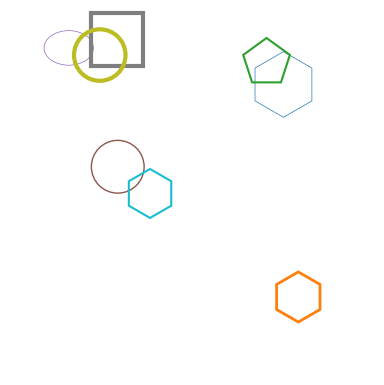[{"shape": "hexagon", "thickness": 0.5, "radius": 0.43, "center": [0.736, 0.781]}, {"shape": "hexagon", "thickness": 2, "radius": 0.33, "center": [0.775, 0.229]}, {"shape": "pentagon", "thickness": 1.5, "radius": 0.32, "center": [0.692, 0.838]}, {"shape": "oval", "thickness": 0.5, "radius": 0.32, "center": [0.179, 0.876]}, {"shape": "circle", "thickness": 1, "radius": 0.34, "center": [0.306, 0.567]}, {"shape": "square", "thickness": 3, "radius": 0.34, "center": [0.304, 0.898]}, {"shape": "circle", "thickness": 3, "radius": 0.33, "center": [0.259, 0.857]}, {"shape": "hexagon", "thickness": 1.5, "radius": 0.32, "center": [0.39, 0.497]}]